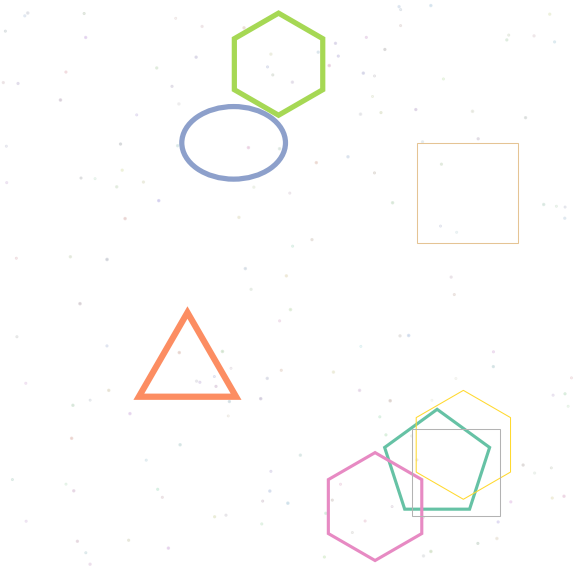[{"shape": "pentagon", "thickness": 1.5, "radius": 0.48, "center": [0.757, 0.195]}, {"shape": "triangle", "thickness": 3, "radius": 0.49, "center": [0.325, 0.361]}, {"shape": "oval", "thickness": 2.5, "radius": 0.45, "center": [0.405, 0.752]}, {"shape": "hexagon", "thickness": 1.5, "radius": 0.47, "center": [0.649, 0.122]}, {"shape": "hexagon", "thickness": 2.5, "radius": 0.44, "center": [0.482, 0.888]}, {"shape": "hexagon", "thickness": 0.5, "radius": 0.47, "center": [0.802, 0.229]}, {"shape": "square", "thickness": 0.5, "radius": 0.43, "center": [0.809, 0.665]}, {"shape": "square", "thickness": 0.5, "radius": 0.38, "center": [0.79, 0.181]}]